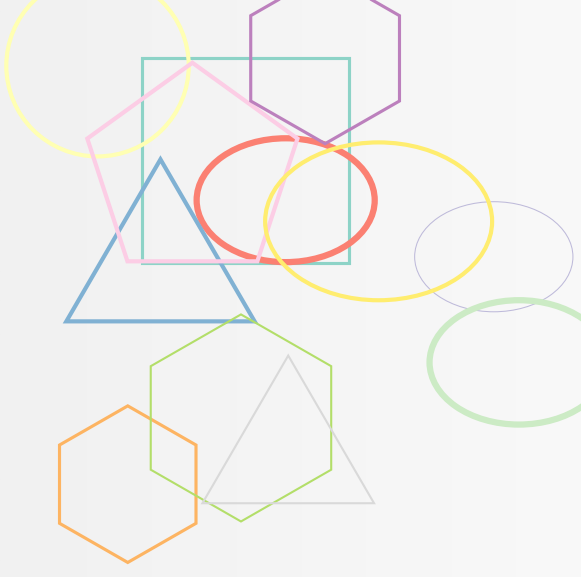[{"shape": "square", "thickness": 1.5, "radius": 0.89, "center": [0.423, 0.721]}, {"shape": "circle", "thickness": 2, "radius": 0.78, "center": [0.168, 0.885]}, {"shape": "oval", "thickness": 0.5, "radius": 0.68, "center": [0.85, 0.555]}, {"shape": "oval", "thickness": 3, "radius": 0.77, "center": [0.491, 0.652]}, {"shape": "triangle", "thickness": 2, "radius": 0.93, "center": [0.276, 0.536]}, {"shape": "hexagon", "thickness": 1.5, "radius": 0.68, "center": [0.22, 0.161]}, {"shape": "hexagon", "thickness": 1, "radius": 0.9, "center": [0.415, 0.275]}, {"shape": "pentagon", "thickness": 2, "radius": 0.95, "center": [0.331, 0.7]}, {"shape": "triangle", "thickness": 1, "radius": 0.85, "center": [0.496, 0.213]}, {"shape": "hexagon", "thickness": 1.5, "radius": 0.74, "center": [0.559, 0.898]}, {"shape": "oval", "thickness": 3, "radius": 0.77, "center": [0.893, 0.372]}, {"shape": "oval", "thickness": 2, "radius": 0.98, "center": [0.651, 0.616]}]